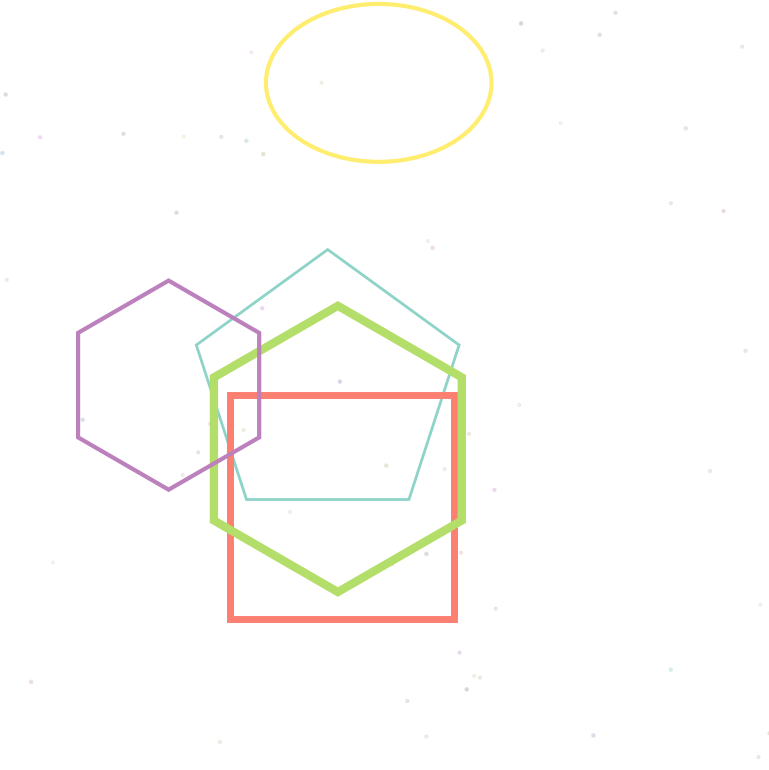[{"shape": "pentagon", "thickness": 1, "radius": 0.9, "center": [0.426, 0.496]}, {"shape": "square", "thickness": 2.5, "radius": 0.73, "center": [0.444, 0.342]}, {"shape": "hexagon", "thickness": 3, "radius": 0.93, "center": [0.439, 0.417]}, {"shape": "hexagon", "thickness": 1.5, "radius": 0.68, "center": [0.219, 0.5]}, {"shape": "oval", "thickness": 1.5, "radius": 0.73, "center": [0.492, 0.892]}]